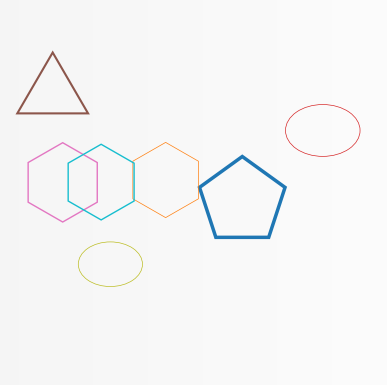[{"shape": "pentagon", "thickness": 2.5, "radius": 0.58, "center": [0.625, 0.477]}, {"shape": "hexagon", "thickness": 0.5, "radius": 0.49, "center": [0.427, 0.532]}, {"shape": "oval", "thickness": 0.5, "radius": 0.48, "center": [0.833, 0.661]}, {"shape": "triangle", "thickness": 1.5, "radius": 0.53, "center": [0.136, 0.758]}, {"shape": "hexagon", "thickness": 1, "radius": 0.51, "center": [0.162, 0.526]}, {"shape": "oval", "thickness": 0.5, "radius": 0.41, "center": [0.285, 0.314]}, {"shape": "hexagon", "thickness": 1, "radius": 0.49, "center": [0.261, 0.527]}]